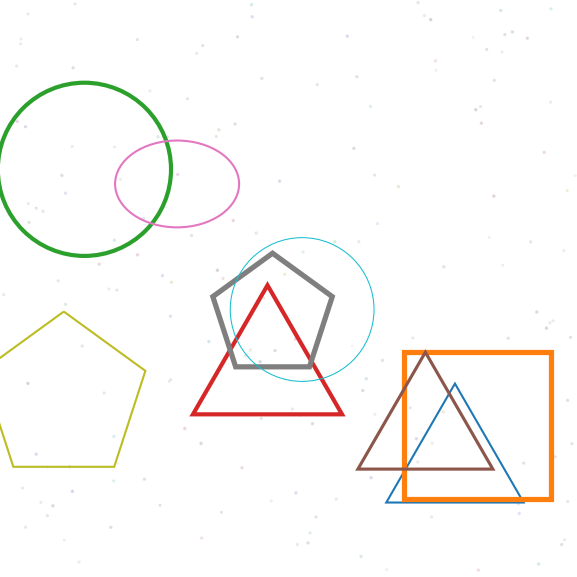[{"shape": "triangle", "thickness": 1, "radius": 0.69, "center": [0.788, 0.198]}, {"shape": "square", "thickness": 2.5, "radius": 0.64, "center": [0.827, 0.262]}, {"shape": "circle", "thickness": 2, "radius": 0.75, "center": [0.146, 0.706]}, {"shape": "triangle", "thickness": 2, "radius": 0.75, "center": [0.463, 0.356]}, {"shape": "triangle", "thickness": 1.5, "radius": 0.67, "center": [0.737, 0.254]}, {"shape": "oval", "thickness": 1, "radius": 0.54, "center": [0.307, 0.681]}, {"shape": "pentagon", "thickness": 2.5, "radius": 0.54, "center": [0.472, 0.452]}, {"shape": "pentagon", "thickness": 1, "radius": 0.74, "center": [0.11, 0.311]}, {"shape": "circle", "thickness": 0.5, "radius": 0.62, "center": [0.523, 0.463]}]